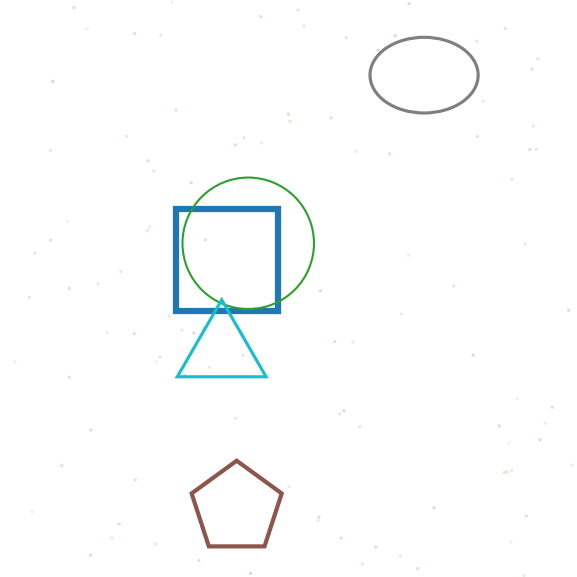[{"shape": "square", "thickness": 3, "radius": 0.44, "center": [0.393, 0.549]}, {"shape": "circle", "thickness": 1, "radius": 0.57, "center": [0.43, 0.578]}, {"shape": "pentagon", "thickness": 2, "radius": 0.41, "center": [0.41, 0.119]}, {"shape": "oval", "thickness": 1.5, "radius": 0.47, "center": [0.734, 0.869]}, {"shape": "triangle", "thickness": 1.5, "radius": 0.44, "center": [0.384, 0.391]}]